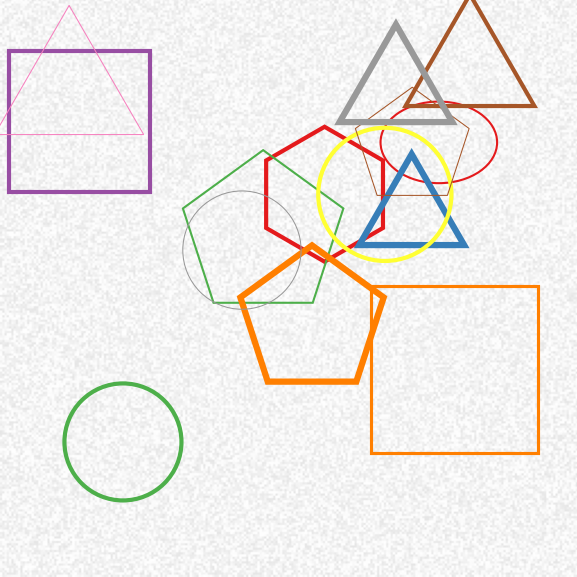[{"shape": "hexagon", "thickness": 2, "radius": 0.58, "center": [0.562, 0.663]}, {"shape": "oval", "thickness": 1, "radius": 0.5, "center": [0.76, 0.753]}, {"shape": "triangle", "thickness": 3, "radius": 0.52, "center": [0.713, 0.627]}, {"shape": "pentagon", "thickness": 1, "radius": 0.73, "center": [0.456, 0.593]}, {"shape": "circle", "thickness": 2, "radius": 0.51, "center": [0.213, 0.234]}, {"shape": "square", "thickness": 2, "radius": 0.61, "center": [0.138, 0.789]}, {"shape": "square", "thickness": 1.5, "radius": 0.73, "center": [0.787, 0.36]}, {"shape": "pentagon", "thickness": 3, "radius": 0.65, "center": [0.54, 0.444]}, {"shape": "circle", "thickness": 2, "radius": 0.58, "center": [0.666, 0.663]}, {"shape": "triangle", "thickness": 2, "radius": 0.64, "center": [0.814, 0.88]}, {"shape": "pentagon", "thickness": 0.5, "radius": 0.52, "center": [0.714, 0.745]}, {"shape": "triangle", "thickness": 0.5, "radius": 0.75, "center": [0.12, 0.841]}, {"shape": "circle", "thickness": 0.5, "radius": 0.51, "center": [0.419, 0.566]}, {"shape": "triangle", "thickness": 3, "radius": 0.56, "center": [0.686, 0.844]}]